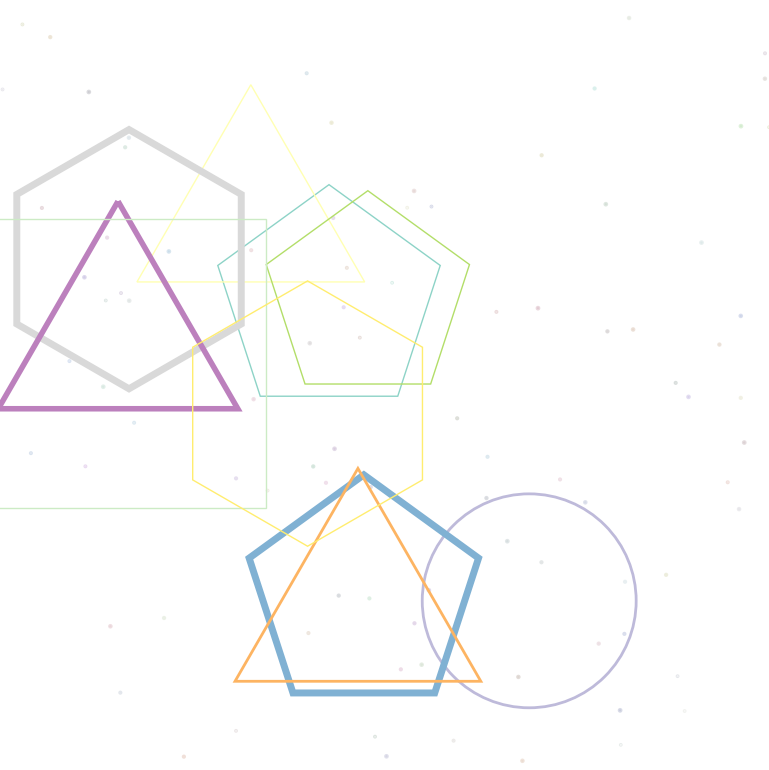[{"shape": "pentagon", "thickness": 0.5, "radius": 0.76, "center": [0.427, 0.608]}, {"shape": "triangle", "thickness": 0.5, "radius": 0.85, "center": [0.326, 0.719]}, {"shape": "circle", "thickness": 1, "radius": 0.69, "center": [0.687, 0.22]}, {"shape": "pentagon", "thickness": 2.5, "radius": 0.78, "center": [0.473, 0.227]}, {"shape": "triangle", "thickness": 1, "radius": 0.92, "center": [0.465, 0.207]}, {"shape": "pentagon", "thickness": 0.5, "radius": 0.69, "center": [0.478, 0.614]}, {"shape": "hexagon", "thickness": 2.5, "radius": 0.84, "center": [0.168, 0.663]}, {"shape": "triangle", "thickness": 2, "radius": 0.9, "center": [0.153, 0.559]}, {"shape": "square", "thickness": 0.5, "radius": 0.94, "center": [0.158, 0.528]}, {"shape": "hexagon", "thickness": 0.5, "radius": 0.86, "center": [0.399, 0.463]}]